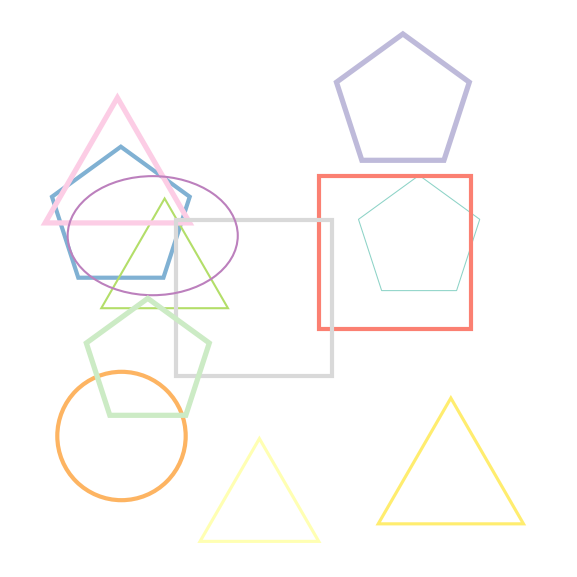[{"shape": "pentagon", "thickness": 0.5, "radius": 0.55, "center": [0.726, 0.585]}, {"shape": "triangle", "thickness": 1.5, "radius": 0.59, "center": [0.449, 0.121]}, {"shape": "pentagon", "thickness": 2.5, "radius": 0.6, "center": [0.698, 0.819]}, {"shape": "square", "thickness": 2, "radius": 0.66, "center": [0.684, 0.562]}, {"shape": "pentagon", "thickness": 2, "radius": 0.63, "center": [0.209, 0.62]}, {"shape": "circle", "thickness": 2, "radius": 0.56, "center": [0.21, 0.244]}, {"shape": "triangle", "thickness": 1, "radius": 0.63, "center": [0.285, 0.529]}, {"shape": "triangle", "thickness": 2.5, "radius": 0.72, "center": [0.203, 0.685]}, {"shape": "square", "thickness": 2, "radius": 0.67, "center": [0.44, 0.483]}, {"shape": "oval", "thickness": 1, "radius": 0.74, "center": [0.264, 0.591]}, {"shape": "pentagon", "thickness": 2.5, "radius": 0.56, "center": [0.256, 0.371]}, {"shape": "triangle", "thickness": 1.5, "radius": 0.73, "center": [0.781, 0.165]}]